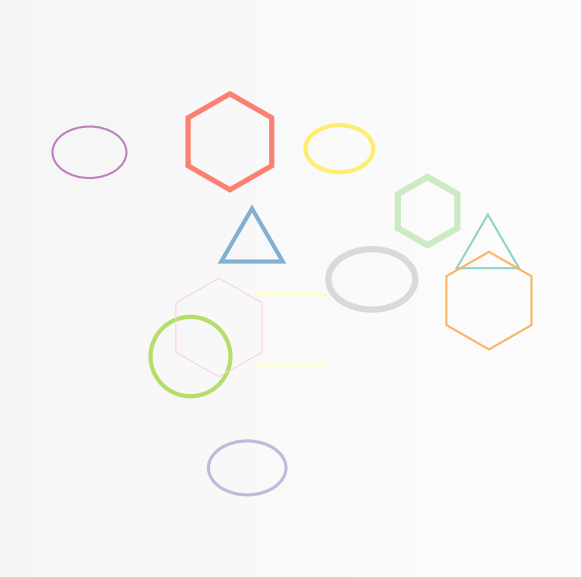[{"shape": "triangle", "thickness": 1, "radius": 0.31, "center": [0.839, 0.566]}, {"shape": "square", "thickness": 0.5, "radius": 0.3, "center": [0.499, 0.429]}, {"shape": "oval", "thickness": 1.5, "radius": 0.33, "center": [0.425, 0.189]}, {"shape": "hexagon", "thickness": 2.5, "radius": 0.42, "center": [0.396, 0.754]}, {"shape": "triangle", "thickness": 2, "radius": 0.31, "center": [0.434, 0.577]}, {"shape": "hexagon", "thickness": 1, "radius": 0.42, "center": [0.841, 0.479]}, {"shape": "circle", "thickness": 2, "radius": 0.34, "center": [0.328, 0.382]}, {"shape": "hexagon", "thickness": 0.5, "radius": 0.43, "center": [0.377, 0.432]}, {"shape": "oval", "thickness": 3, "radius": 0.37, "center": [0.64, 0.515]}, {"shape": "oval", "thickness": 1, "radius": 0.32, "center": [0.154, 0.735]}, {"shape": "hexagon", "thickness": 3, "radius": 0.3, "center": [0.736, 0.634]}, {"shape": "oval", "thickness": 2, "radius": 0.29, "center": [0.584, 0.742]}]